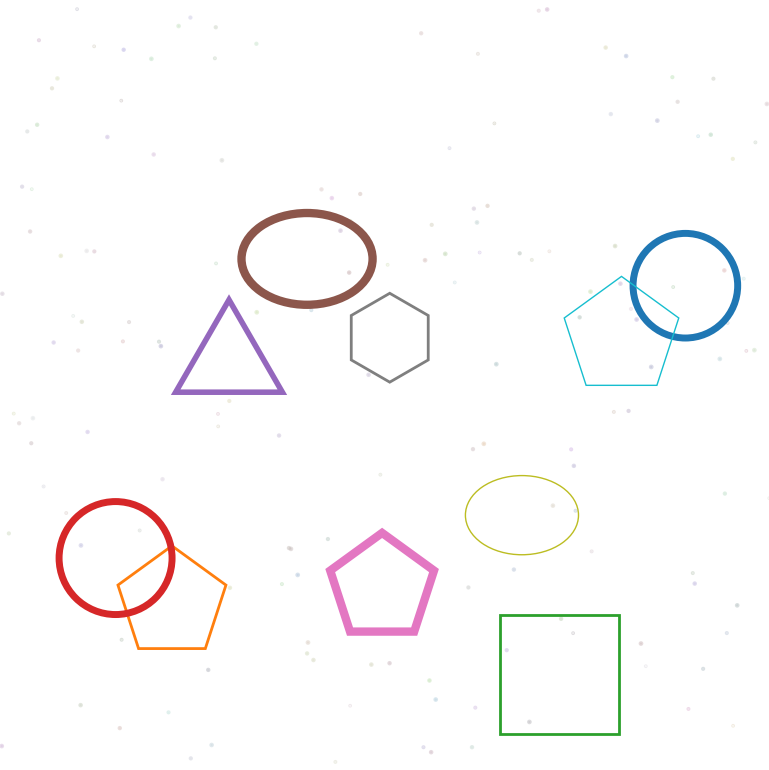[{"shape": "circle", "thickness": 2.5, "radius": 0.34, "center": [0.89, 0.629]}, {"shape": "pentagon", "thickness": 1, "radius": 0.37, "center": [0.223, 0.217]}, {"shape": "square", "thickness": 1, "radius": 0.39, "center": [0.727, 0.124]}, {"shape": "circle", "thickness": 2.5, "radius": 0.37, "center": [0.15, 0.275]}, {"shape": "triangle", "thickness": 2, "radius": 0.4, "center": [0.297, 0.531]}, {"shape": "oval", "thickness": 3, "radius": 0.43, "center": [0.399, 0.664]}, {"shape": "pentagon", "thickness": 3, "radius": 0.35, "center": [0.496, 0.237]}, {"shape": "hexagon", "thickness": 1, "radius": 0.29, "center": [0.506, 0.561]}, {"shape": "oval", "thickness": 0.5, "radius": 0.37, "center": [0.678, 0.331]}, {"shape": "pentagon", "thickness": 0.5, "radius": 0.39, "center": [0.807, 0.563]}]